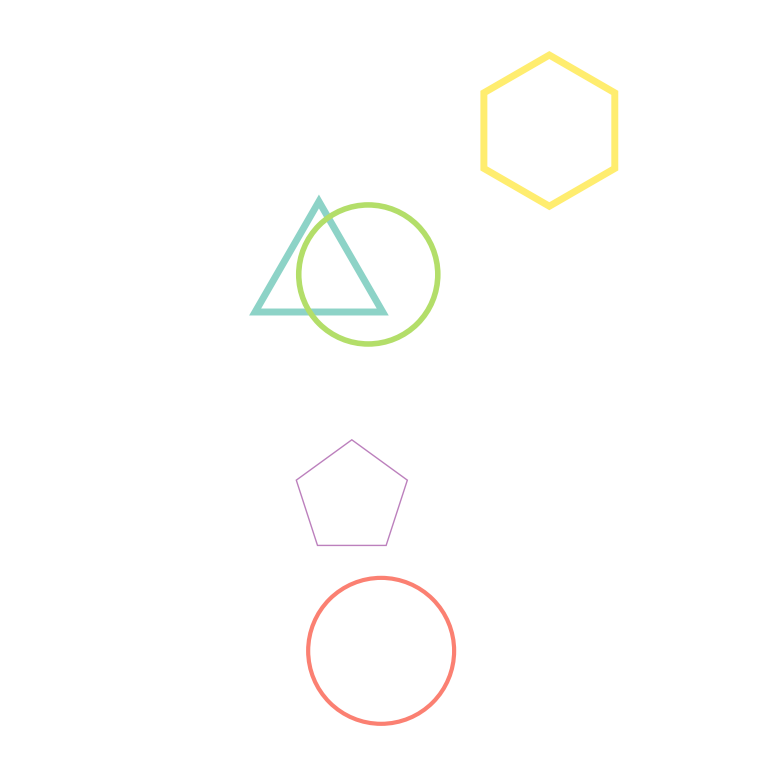[{"shape": "triangle", "thickness": 2.5, "radius": 0.48, "center": [0.414, 0.643]}, {"shape": "circle", "thickness": 1.5, "radius": 0.47, "center": [0.495, 0.155]}, {"shape": "circle", "thickness": 2, "radius": 0.45, "center": [0.478, 0.644]}, {"shape": "pentagon", "thickness": 0.5, "radius": 0.38, "center": [0.457, 0.353]}, {"shape": "hexagon", "thickness": 2.5, "radius": 0.49, "center": [0.713, 0.83]}]